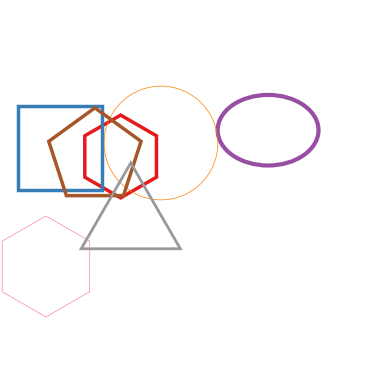[{"shape": "hexagon", "thickness": 2.5, "radius": 0.54, "center": [0.313, 0.594]}, {"shape": "square", "thickness": 2.5, "radius": 0.55, "center": [0.156, 0.617]}, {"shape": "oval", "thickness": 3, "radius": 0.65, "center": [0.696, 0.662]}, {"shape": "circle", "thickness": 0.5, "radius": 0.74, "center": [0.418, 0.629]}, {"shape": "pentagon", "thickness": 2.5, "radius": 0.63, "center": [0.247, 0.594]}, {"shape": "hexagon", "thickness": 0.5, "radius": 0.66, "center": [0.119, 0.308]}, {"shape": "triangle", "thickness": 2, "radius": 0.74, "center": [0.34, 0.428]}]